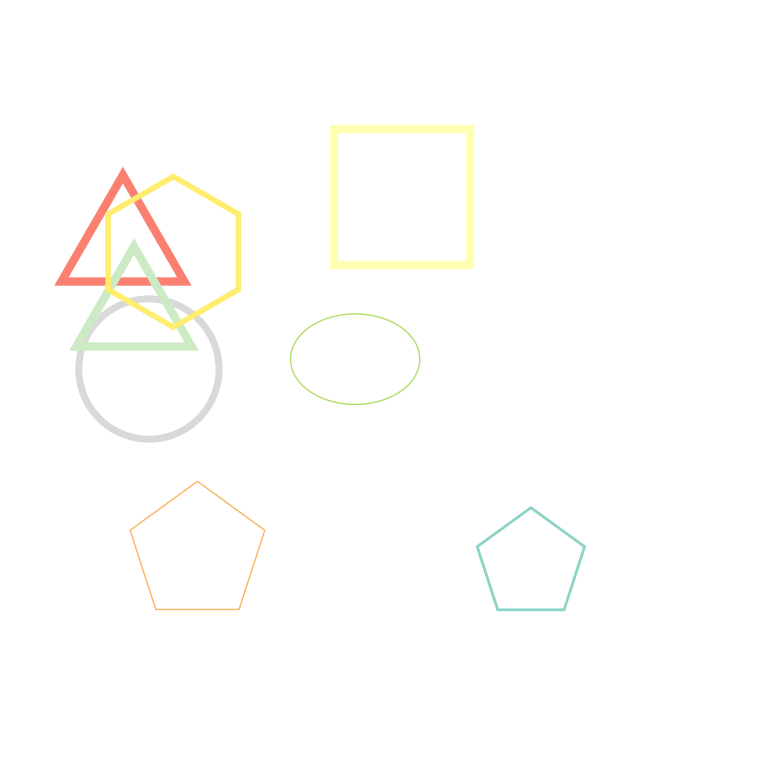[{"shape": "pentagon", "thickness": 1, "radius": 0.37, "center": [0.689, 0.267]}, {"shape": "square", "thickness": 3, "radius": 0.44, "center": [0.522, 0.744]}, {"shape": "triangle", "thickness": 3, "radius": 0.46, "center": [0.16, 0.68]}, {"shape": "pentagon", "thickness": 0.5, "radius": 0.46, "center": [0.256, 0.283]}, {"shape": "oval", "thickness": 0.5, "radius": 0.42, "center": [0.461, 0.534]}, {"shape": "circle", "thickness": 2.5, "radius": 0.46, "center": [0.193, 0.521]}, {"shape": "triangle", "thickness": 3, "radius": 0.43, "center": [0.174, 0.593]}, {"shape": "hexagon", "thickness": 2, "radius": 0.49, "center": [0.225, 0.673]}]